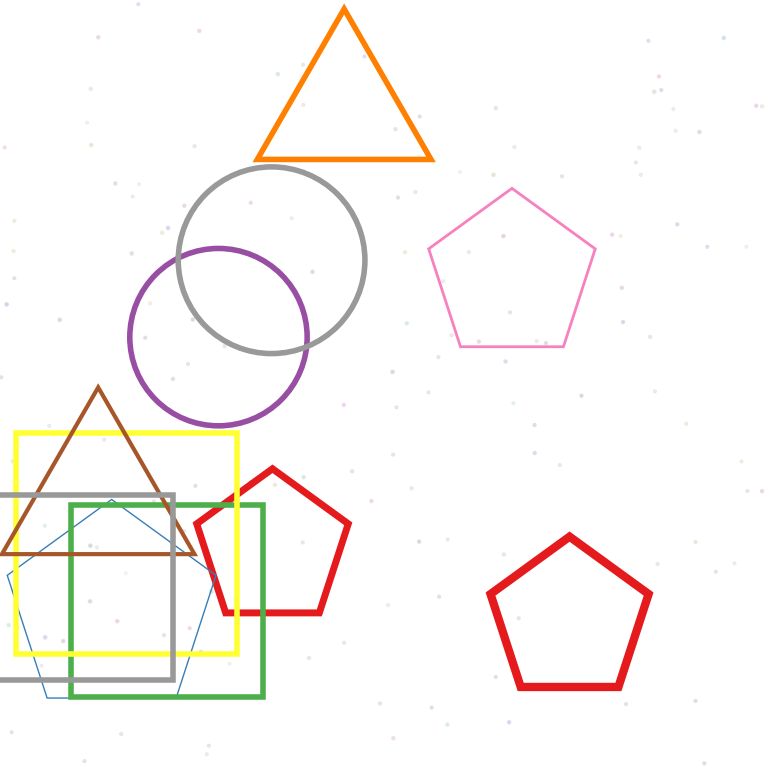[{"shape": "pentagon", "thickness": 3, "radius": 0.54, "center": [0.74, 0.195]}, {"shape": "pentagon", "thickness": 2.5, "radius": 0.52, "center": [0.354, 0.288]}, {"shape": "pentagon", "thickness": 0.5, "radius": 0.71, "center": [0.145, 0.209]}, {"shape": "square", "thickness": 2, "radius": 0.62, "center": [0.217, 0.22]}, {"shape": "circle", "thickness": 2, "radius": 0.58, "center": [0.284, 0.562]}, {"shape": "triangle", "thickness": 2, "radius": 0.65, "center": [0.447, 0.858]}, {"shape": "square", "thickness": 2, "radius": 0.72, "center": [0.164, 0.294]}, {"shape": "triangle", "thickness": 1.5, "radius": 0.72, "center": [0.128, 0.353]}, {"shape": "pentagon", "thickness": 1, "radius": 0.57, "center": [0.665, 0.642]}, {"shape": "square", "thickness": 2, "radius": 0.6, "center": [0.104, 0.237]}, {"shape": "circle", "thickness": 2, "radius": 0.61, "center": [0.353, 0.662]}]